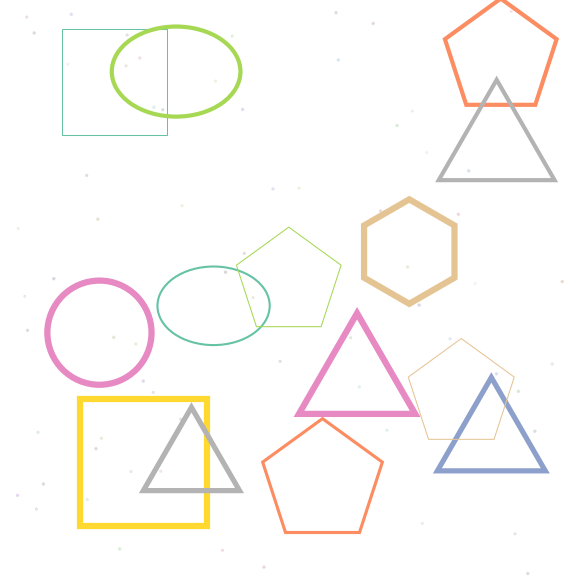[{"shape": "square", "thickness": 0.5, "radius": 0.46, "center": [0.198, 0.858]}, {"shape": "oval", "thickness": 1, "radius": 0.49, "center": [0.37, 0.47]}, {"shape": "pentagon", "thickness": 2, "radius": 0.51, "center": [0.867, 0.9]}, {"shape": "pentagon", "thickness": 1.5, "radius": 0.54, "center": [0.558, 0.165]}, {"shape": "triangle", "thickness": 2.5, "radius": 0.54, "center": [0.851, 0.238]}, {"shape": "triangle", "thickness": 3, "radius": 0.58, "center": [0.618, 0.341]}, {"shape": "circle", "thickness": 3, "radius": 0.45, "center": [0.172, 0.423]}, {"shape": "oval", "thickness": 2, "radius": 0.56, "center": [0.305, 0.875]}, {"shape": "pentagon", "thickness": 0.5, "radius": 0.48, "center": [0.5, 0.511]}, {"shape": "square", "thickness": 3, "radius": 0.55, "center": [0.248, 0.198]}, {"shape": "hexagon", "thickness": 3, "radius": 0.45, "center": [0.709, 0.563]}, {"shape": "pentagon", "thickness": 0.5, "radius": 0.48, "center": [0.799, 0.316]}, {"shape": "triangle", "thickness": 2.5, "radius": 0.48, "center": [0.331, 0.198]}, {"shape": "triangle", "thickness": 2, "radius": 0.58, "center": [0.86, 0.745]}]